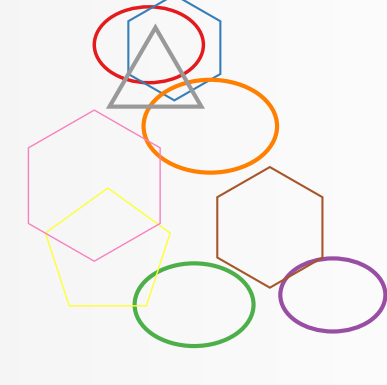[{"shape": "oval", "thickness": 2.5, "radius": 0.7, "center": [0.384, 0.884]}, {"shape": "hexagon", "thickness": 1.5, "radius": 0.69, "center": [0.45, 0.876]}, {"shape": "oval", "thickness": 3, "radius": 0.77, "center": [0.501, 0.209]}, {"shape": "oval", "thickness": 3, "radius": 0.68, "center": [0.859, 0.234]}, {"shape": "oval", "thickness": 3, "radius": 0.86, "center": [0.543, 0.672]}, {"shape": "pentagon", "thickness": 1, "radius": 0.85, "center": [0.278, 0.342]}, {"shape": "hexagon", "thickness": 1.5, "radius": 0.78, "center": [0.696, 0.409]}, {"shape": "hexagon", "thickness": 1, "radius": 0.98, "center": [0.243, 0.518]}, {"shape": "triangle", "thickness": 3, "radius": 0.68, "center": [0.401, 0.791]}]